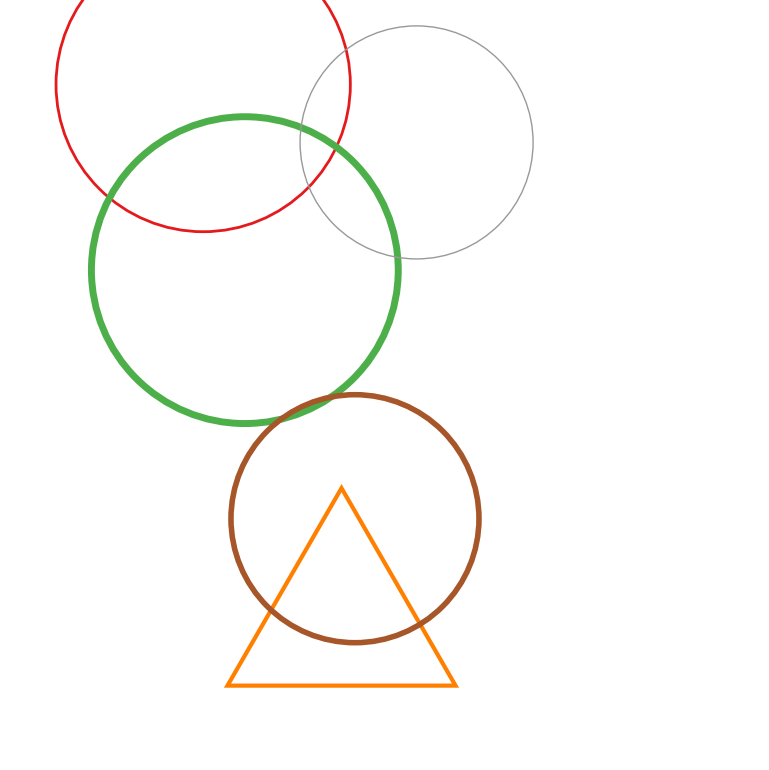[{"shape": "circle", "thickness": 1, "radius": 0.96, "center": [0.264, 0.89]}, {"shape": "circle", "thickness": 2.5, "radius": 1.0, "center": [0.318, 0.649]}, {"shape": "triangle", "thickness": 1.5, "radius": 0.86, "center": [0.444, 0.195]}, {"shape": "circle", "thickness": 2, "radius": 0.81, "center": [0.461, 0.326]}, {"shape": "circle", "thickness": 0.5, "radius": 0.76, "center": [0.541, 0.815]}]